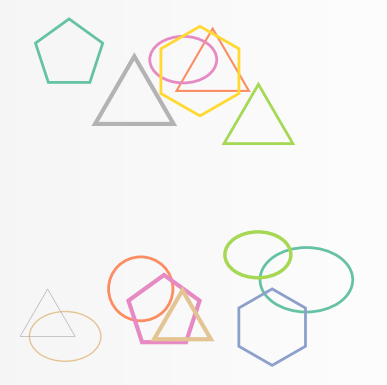[{"shape": "pentagon", "thickness": 2, "radius": 0.46, "center": [0.178, 0.86]}, {"shape": "oval", "thickness": 2, "radius": 0.6, "center": [0.791, 0.273]}, {"shape": "triangle", "thickness": 1.5, "radius": 0.54, "center": [0.549, 0.818]}, {"shape": "circle", "thickness": 2, "radius": 0.42, "center": [0.363, 0.25]}, {"shape": "hexagon", "thickness": 2, "radius": 0.5, "center": [0.702, 0.15]}, {"shape": "pentagon", "thickness": 3, "radius": 0.48, "center": [0.423, 0.189]}, {"shape": "oval", "thickness": 2, "radius": 0.43, "center": [0.473, 0.845]}, {"shape": "oval", "thickness": 2.5, "radius": 0.43, "center": [0.665, 0.338]}, {"shape": "triangle", "thickness": 2, "radius": 0.51, "center": [0.667, 0.678]}, {"shape": "hexagon", "thickness": 2, "radius": 0.58, "center": [0.516, 0.815]}, {"shape": "triangle", "thickness": 3, "radius": 0.42, "center": [0.471, 0.161]}, {"shape": "oval", "thickness": 1, "radius": 0.46, "center": [0.168, 0.126]}, {"shape": "triangle", "thickness": 0.5, "radius": 0.41, "center": [0.123, 0.167]}, {"shape": "triangle", "thickness": 3, "radius": 0.58, "center": [0.347, 0.737]}]